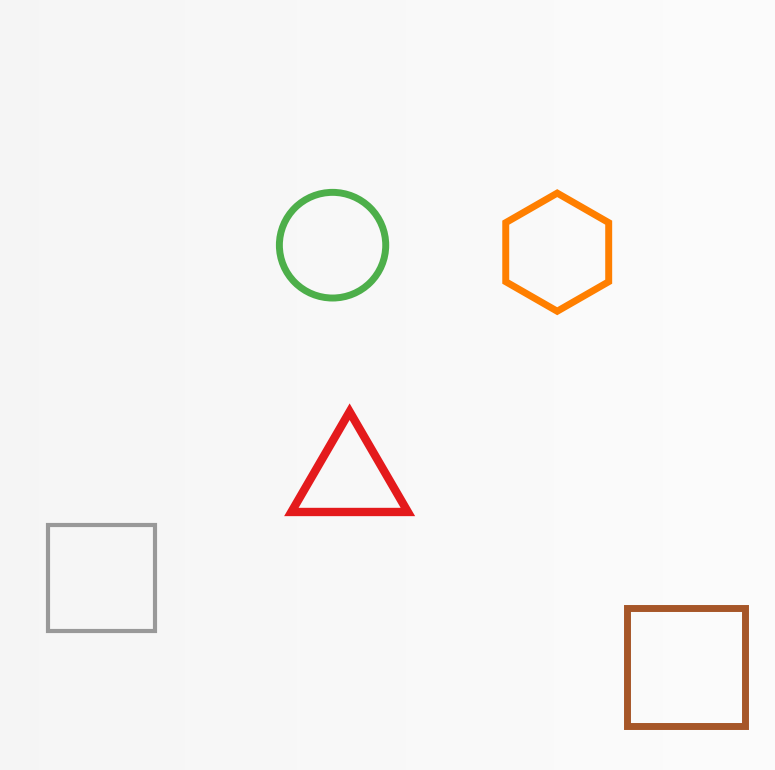[{"shape": "triangle", "thickness": 3, "radius": 0.43, "center": [0.451, 0.379]}, {"shape": "circle", "thickness": 2.5, "radius": 0.34, "center": [0.429, 0.682]}, {"shape": "hexagon", "thickness": 2.5, "radius": 0.38, "center": [0.719, 0.672]}, {"shape": "square", "thickness": 2.5, "radius": 0.38, "center": [0.885, 0.134]}, {"shape": "square", "thickness": 1.5, "radius": 0.34, "center": [0.131, 0.25]}]